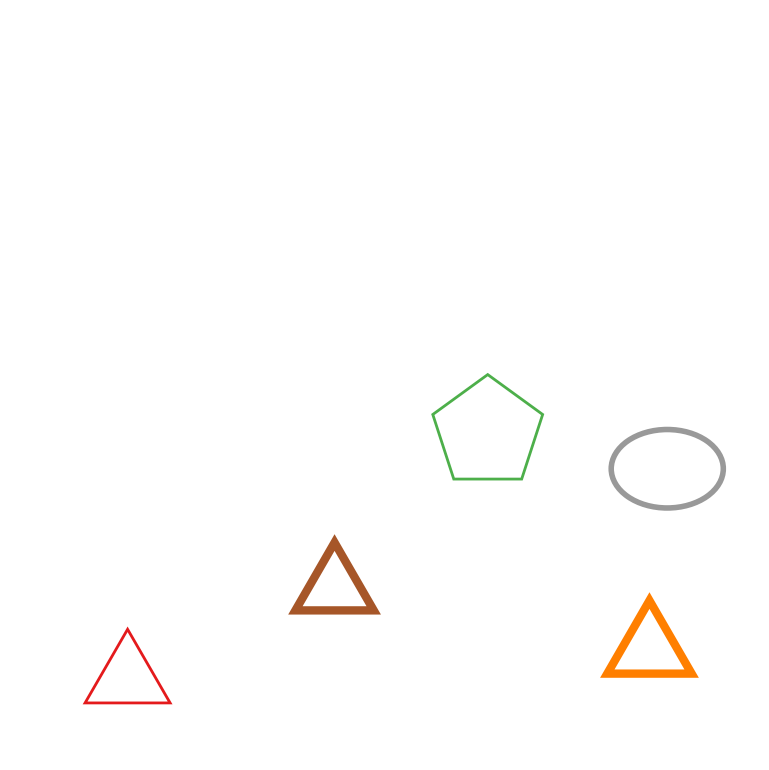[{"shape": "triangle", "thickness": 1, "radius": 0.32, "center": [0.166, 0.119]}, {"shape": "pentagon", "thickness": 1, "radius": 0.38, "center": [0.633, 0.439]}, {"shape": "triangle", "thickness": 3, "radius": 0.32, "center": [0.843, 0.157]}, {"shape": "triangle", "thickness": 3, "radius": 0.29, "center": [0.434, 0.237]}, {"shape": "oval", "thickness": 2, "radius": 0.36, "center": [0.867, 0.391]}]